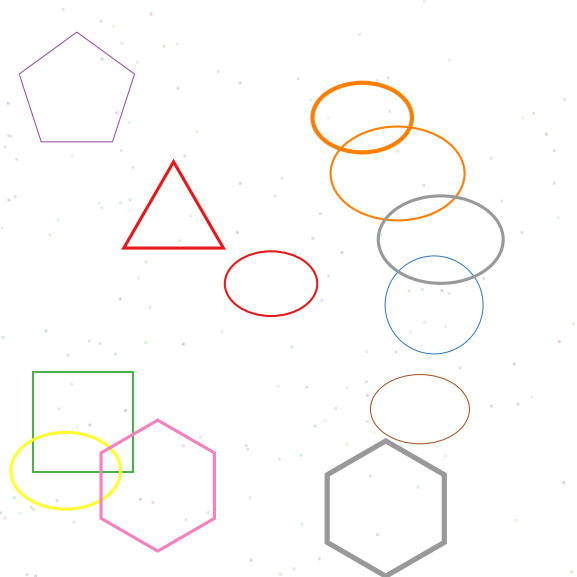[{"shape": "oval", "thickness": 1, "radius": 0.4, "center": [0.469, 0.508]}, {"shape": "triangle", "thickness": 1.5, "radius": 0.5, "center": [0.301, 0.619]}, {"shape": "circle", "thickness": 0.5, "radius": 0.42, "center": [0.752, 0.471]}, {"shape": "square", "thickness": 1, "radius": 0.43, "center": [0.144, 0.268]}, {"shape": "pentagon", "thickness": 0.5, "radius": 0.53, "center": [0.133, 0.838]}, {"shape": "oval", "thickness": 2, "radius": 0.43, "center": [0.627, 0.796]}, {"shape": "oval", "thickness": 1, "radius": 0.58, "center": [0.688, 0.699]}, {"shape": "oval", "thickness": 1.5, "radius": 0.47, "center": [0.114, 0.184]}, {"shape": "oval", "thickness": 0.5, "radius": 0.43, "center": [0.727, 0.291]}, {"shape": "hexagon", "thickness": 1.5, "radius": 0.57, "center": [0.273, 0.158]}, {"shape": "hexagon", "thickness": 2.5, "radius": 0.59, "center": [0.668, 0.118]}, {"shape": "oval", "thickness": 1.5, "radius": 0.54, "center": [0.763, 0.584]}]